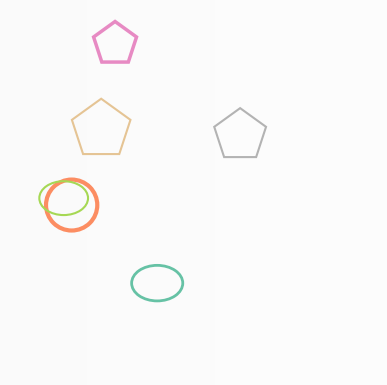[{"shape": "oval", "thickness": 2, "radius": 0.33, "center": [0.406, 0.265]}, {"shape": "circle", "thickness": 3, "radius": 0.33, "center": [0.185, 0.467]}, {"shape": "pentagon", "thickness": 2.5, "radius": 0.29, "center": [0.297, 0.886]}, {"shape": "oval", "thickness": 1.5, "radius": 0.31, "center": [0.164, 0.485]}, {"shape": "pentagon", "thickness": 1.5, "radius": 0.4, "center": [0.261, 0.664]}, {"shape": "pentagon", "thickness": 1.5, "radius": 0.35, "center": [0.62, 0.649]}]